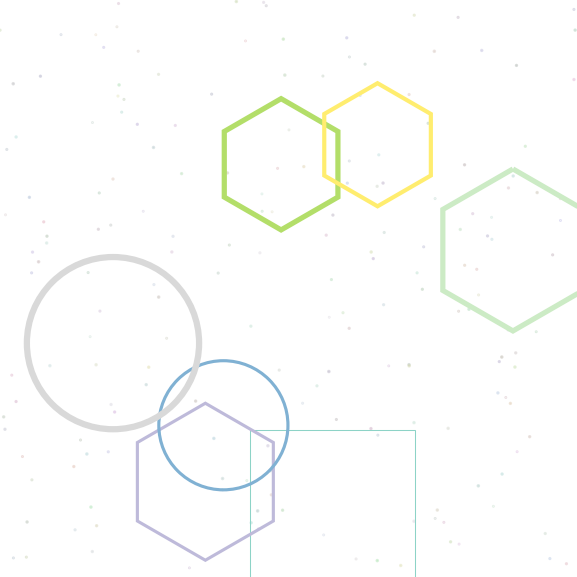[{"shape": "square", "thickness": 0.5, "radius": 0.71, "center": [0.576, 0.113]}, {"shape": "hexagon", "thickness": 1.5, "radius": 0.68, "center": [0.356, 0.165]}, {"shape": "circle", "thickness": 1.5, "radius": 0.56, "center": [0.387, 0.263]}, {"shape": "hexagon", "thickness": 2.5, "radius": 0.57, "center": [0.487, 0.715]}, {"shape": "circle", "thickness": 3, "radius": 0.75, "center": [0.196, 0.405]}, {"shape": "hexagon", "thickness": 2.5, "radius": 0.7, "center": [0.888, 0.566]}, {"shape": "hexagon", "thickness": 2, "radius": 0.53, "center": [0.654, 0.748]}]